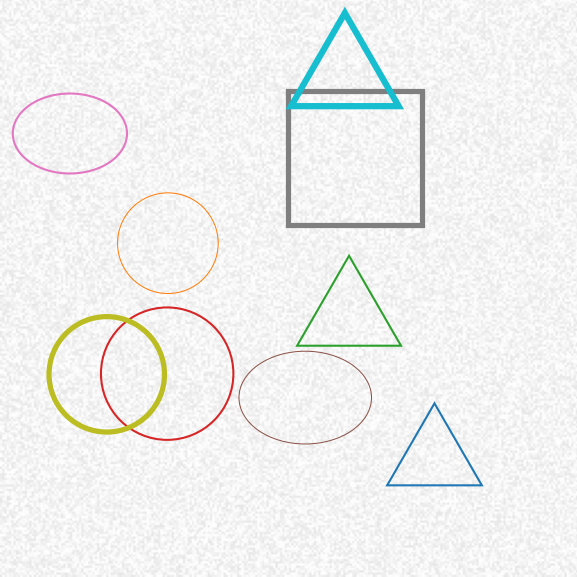[{"shape": "triangle", "thickness": 1, "radius": 0.47, "center": [0.752, 0.206]}, {"shape": "circle", "thickness": 0.5, "radius": 0.44, "center": [0.291, 0.578]}, {"shape": "triangle", "thickness": 1, "radius": 0.52, "center": [0.604, 0.452]}, {"shape": "circle", "thickness": 1, "radius": 0.57, "center": [0.289, 0.352]}, {"shape": "oval", "thickness": 0.5, "radius": 0.57, "center": [0.529, 0.311]}, {"shape": "oval", "thickness": 1, "radius": 0.49, "center": [0.121, 0.768]}, {"shape": "square", "thickness": 2.5, "radius": 0.58, "center": [0.614, 0.726]}, {"shape": "circle", "thickness": 2.5, "radius": 0.5, "center": [0.185, 0.351]}, {"shape": "triangle", "thickness": 3, "radius": 0.54, "center": [0.597, 0.869]}]